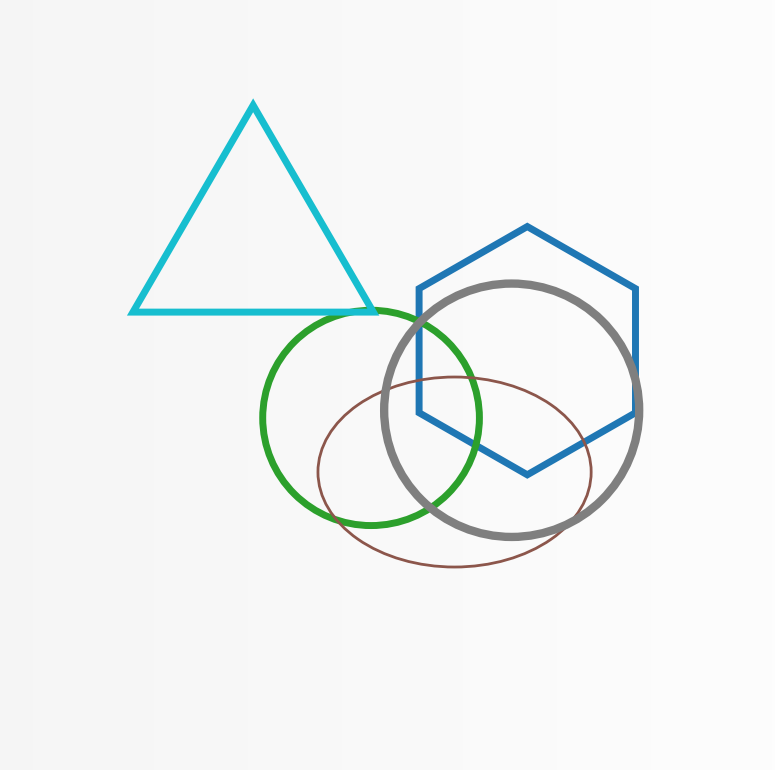[{"shape": "hexagon", "thickness": 2.5, "radius": 0.81, "center": [0.68, 0.545]}, {"shape": "circle", "thickness": 2.5, "radius": 0.7, "center": [0.479, 0.457]}, {"shape": "oval", "thickness": 1, "radius": 0.88, "center": [0.587, 0.387]}, {"shape": "circle", "thickness": 3, "radius": 0.82, "center": [0.66, 0.467]}, {"shape": "triangle", "thickness": 2.5, "radius": 0.9, "center": [0.327, 0.684]}]